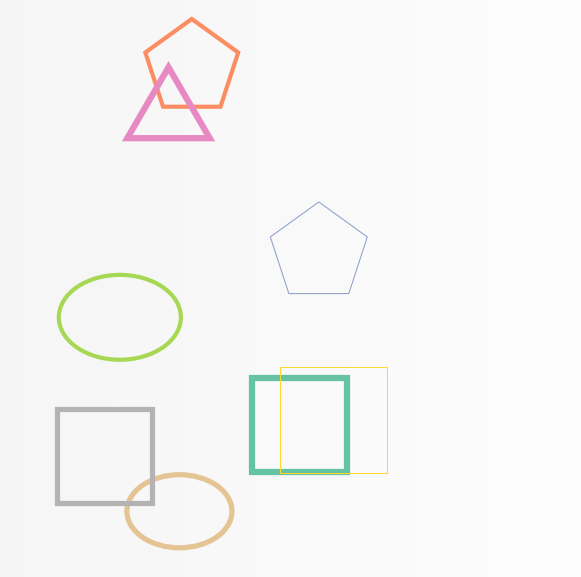[{"shape": "square", "thickness": 3, "radius": 0.41, "center": [0.516, 0.263]}, {"shape": "pentagon", "thickness": 2, "radius": 0.42, "center": [0.33, 0.882]}, {"shape": "pentagon", "thickness": 0.5, "radius": 0.44, "center": [0.549, 0.562]}, {"shape": "triangle", "thickness": 3, "radius": 0.41, "center": [0.29, 0.801]}, {"shape": "oval", "thickness": 2, "radius": 0.52, "center": [0.206, 0.45]}, {"shape": "square", "thickness": 0.5, "radius": 0.46, "center": [0.574, 0.272]}, {"shape": "oval", "thickness": 2.5, "radius": 0.45, "center": [0.309, 0.114]}, {"shape": "square", "thickness": 2.5, "radius": 0.41, "center": [0.18, 0.21]}]